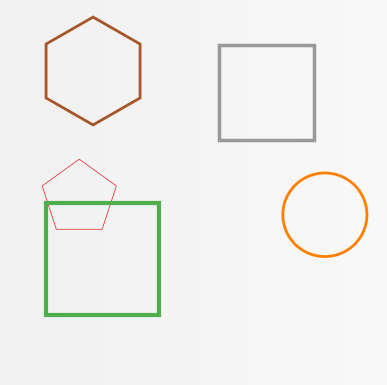[{"shape": "pentagon", "thickness": 0.5, "radius": 0.5, "center": [0.205, 0.486]}, {"shape": "square", "thickness": 3, "radius": 0.73, "center": [0.264, 0.327]}, {"shape": "circle", "thickness": 2, "radius": 0.54, "center": [0.838, 0.442]}, {"shape": "hexagon", "thickness": 2, "radius": 0.7, "center": [0.24, 0.816]}, {"shape": "square", "thickness": 2.5, "radius": 0.61, "center": [0.687, 0.76]}]